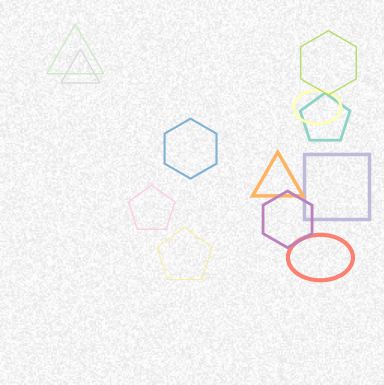[{"shape": "pentagon", "thickness": 2, "radius": 0.34, "center": [0.844, 0.691]}, {"shape": "oval", "thickness": 2, "radius": 0.31, "center": [0.824, 0.722]}, {"shape": "square", "thickness": 2.5, "radius": 0.42, "center": [0.874, 0.516]}, {"shape": "oval", "thickness": 3, "radius": 0.42, "center": [0.832, 0.331]}, {"shape": "hexagon", "thickness": 1.5, "radius": 0.39, "center": [0.495, 0.614]}, {"shape": "triangle", "thickness": 2.5, "radius": 0.38, "center": [0.722, 0.529]}, {"shape": "hexagon", "thickness": 1, "radius": 0.42, "center": [0.853, 0.837]}, {"shape": "pentagon", "thickness": 1, "radius": 0.32, "center": [0.394, 0.456]}, {"shape": "triangle", "thickness": 1, "radius": 0.29, "center": [0.209, 0.814]}, {"shape": "hexagon", "thickness": 2, "radius": 0.37, "center": [0.747, 0.43]}, {"shape": "triangle", "thickness": 1, "radius": 0.43, "center": [0.195, 0.851]}, {"shape": "pentagon", "thickness": 0.5, "radius": 0.38, "center": [0.48, 0.334]}]